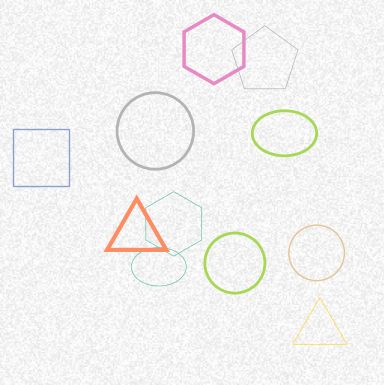[{"shape": "hexagon", "thickness": 0.5, "radius": 0.42, "center": [0.451, 0.419]}, {"shape": "oval", "thickness": 0.5, "radius": 0.36, "center": [0.413, 0.307]}, {"shape": "triangle", "thickness": 3, "radius": 0.44, "center": [0.355, 0.395]}, {"shape": "square", "thickness": 1, "radius": 0.37, "center": [0.106, 0.591]}, {"shape": "hexagon", "thickness": 2.5, "radius": 0.45, "center": [0.556, 0.872]}, {"shape": "circle", "thickness": 2, "radius": 0.39, "center": [0.61, 0.317]}, {"shape": "oval", "thickness": 2, "radius": 0.42, "center": [0.739, 0.654]}, {"shape": "triangle", "thickness": 0.5, "radius": 0.41, "center": [0.831, 0.146]}, {"shape": "circle", "thickness": 1, "radius": 0.36, "center": [0.822, 0.343]}, {"shape": "pentagon", "thickness": 0.5, "radius": 0.45, "center": [0.688, 0.843]}, {"shape": "circle", "thickness": 2, "radius": 0.5, "center": [0.403, 0.66]}]